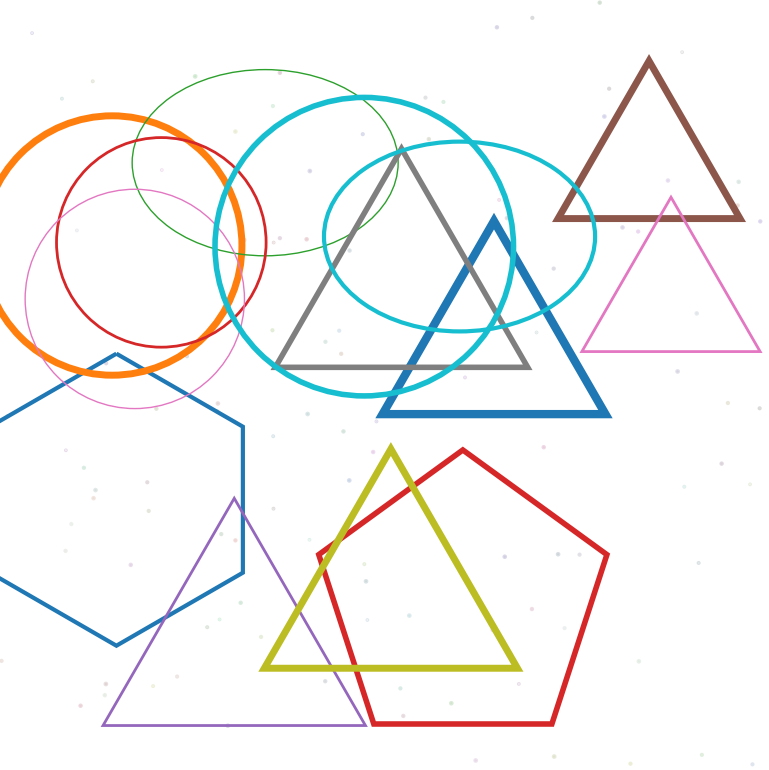[{"shape": "hexagon", "thickness": 1.5, "radius": 0.95, "center": [0.151, 0.351]}, {"shape": "triangle", "thickness": 3, "radius": 0.84, "center": [0.642, 0.546]}, {"shape": "circle", "thickness": 2.5, "radius": 0.84, "center": [0.146, 0.681]}, {"shape": "oval", "thickness": 0.5, "radius": 0.86, "center": [0.344, 0.789]}, {"shape": "circle", "thickness": 1, "radius": 0.68, "center": [0.209, 0.685]}, {"shape": "pentagon", "thickness": 2, "radius": 0.98, "center": [0.601, 0.219]}, {"shape": "triangle", "thickness": 1, "radius": 0.98, "center": [0.304, 0.156]}, {"shape": "triangle", "thickness": 2.5, "radius": 0.68, "center": [0.843, 0.784]}, {"shape": "circle", "thickness": 0.5, "radius": 0.71, "center": [0.175, 0.612]}, {"shape": "triangle", "thickness": 1, "radius": 0.67, "center": [0.871, 0.61]}, {"shape": "triangle", "thickness": 2, "radius": 0.95, "center": [0.521, 0.618]}, {"shape": "triangle", "thickness": 2.5, "radius": 0.95, "center": [0.508, 0.227]}, {"shape": "circle", "thickness": 2, "radius": 0.97, "center": [0.473, 0.68]}, {"shape": "oval", "thickness": 1.5, "radius": 0.88, "center": [0.597, 0.693]}]